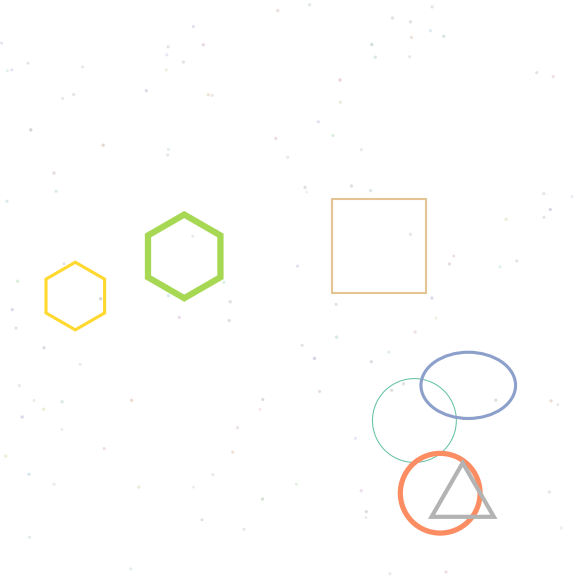[{"shape": "circle", "thickness": 0.5, "radius": 0.36, "center": [0.718, 0.271]}, {"shape": "circle", "thickness": 2.5, "radius": 0.35, "center": [0.762, 0.145]}, {"shape": "oval", "thickness": 1.5, "radius": 0.41, "center": [0.811, 0.332]}, {"shape": "hexagon", "thickness": 3, "radius": 0.36, "center": [0.319, 0.555]}, {"shape": "hexagon", "thickness": 1.5, "radius": 0.29, "center": [0.13, 0.487]}, {"shape": "square", "thickness": 1, "radius": 0.41, "center": [0.657, 0.573]}, {"shape": "triangle", "thickness": 2, "radius": 0.31, "center": [0.801, 0.135]}]